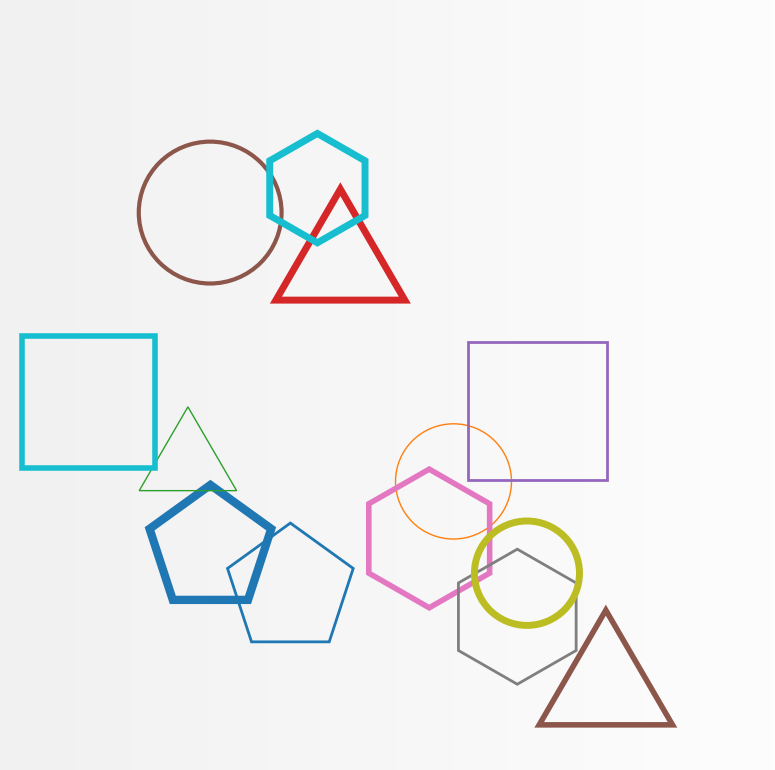[{"shape": "pentagon", "thickness": 1, "radius": 0.43, "center": [0.375, 0.235]}, {"shape": "pentagon", "thickness": 3, "radius": 0.41, "center": [0.271, 0.288]}, {"shape": "circle", "thickness": 0.5, "radius": 0.37, "center": [0.585, 0.375]}, {"shape": "triangle", "thickness": 0.5, "radius": 0.36, "center": [0.242, 0.399]}, {"shape": "triangle", "thickness": 2.5, "radius": 0.48, "center": [0.439, 0.658]}, {"shape": "square", "thickness": 1, "radius": 0.45, "center": [0.694, 0.466]}, {"shape": "circle", "thickness": 1.5, "radius": 0.46, "center": [0.271, 0.724]}, {"shape": "triangle", "thickness": 2, "radius": 0.5, "center": [0.782, 0.108]}, {"shape": "hexagon", "thickness": 2, "radius": 0.45, "center": [0.554, 0.301]}, {"shape": "hexagon", "thickness": 1, "radius": 0.44, "center": [0.667, 0.199]}, {"shape": "circle", "thickness": 2.5, "radius": 0.34, "center": [0.68, 0.256]}, {"shape": "square", "thickness": 2, "radius": 0.43, "center": [0.114, 0.478]}, {"shape": "hexagon", "thickness": 2.5, "radius": 0.36, "center": [0.41, 0.756]}]